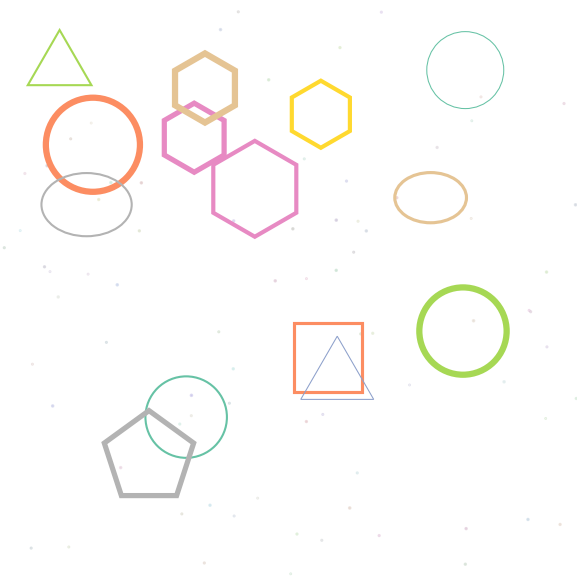[{"shape": "circle", "thickness": 0.5, "radius": 0.33, "center": [0.806, 0.878]}, {"shape": "circle", "thickness": 1, "radius": 0.35, "center": [0.322, 0.277]}, {"shape": "square", "thickness": 1.5, "radius": 0.3, "center": [0.568, 0.38]}, {"shape": "circle", "thickness": 3, "radius": 0.41, "center": [0.161, 0.748]}, {"shape": "triangle", "thickness": 0.5, "radius": 0.36, "center": [0.584, 0.344]}, {"shape": "hexagon", "thickness": 2.5, "radius": 0.3, "center": [0.336, 0.761]}, {"shape": "hexagon", "thickness": 2, "radius": 0.41, "center": [0.441, 0.672]}, {"shape": "triangle", "thickness": 1, "radius": 0.32, "center": [0.103, 0.883]}, {"shape": "circle", "thickness": 3, "radius": 0.38, "center": [0.802, 0.426]}, {"shape": "hexagon", "thickness": 2, "radius": 0.29, "center": [0.556, 0.801]}, {"shape": "oval", "thickness": 1.5, "radius": 0.31, "center": [0.746, 0.657]}, {"shape": "hexagon", "thickness": 3, "radius": 0.3, "center": [0.355, 0.847]}, {"shape": "pentagon", "thickness": 2.5, "radius": 0.41, "center": [0.258, 0.207]}, {"shape": "oval", "thickness": 1, "radius": 0.39, "center": [0.15, 0.645]}]